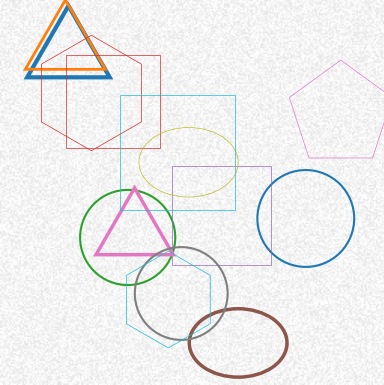[{"shape": "circle", "thickness": 1.5, "radius": 0.63, "center": [0.794, 0.433]}, {"shape": "triangle", "thickness": 3, "radius": 0.62, "center": [0.178, 0.861]}, {"shape": "triangle", "thickness": 2, "radius": 0.6, "center": [0.17, 0.88]}, {"shape": "circle", "thickness": 1.5, "radius": 0.62, "center": [0.332, 0.383]}, {"shape": "square", "thickness": 0.5, "radius": 0.61, "center": [0.293, 0.736]}, {"shape": "hexagon", "thickness": 0.5, "radius": 0.75, "center": [0.237, 0.758]}, {"shape": "square", "thickness": 0.5, "radius": 0.64, "center": [0.576, 0.441]}, {"shape": "oval", "thickness": 2.5, "radius": 0.63, "center": [0.619, 0.109]}, {"shape": "pentagon", "thickness": 0.5, "radius": 0.7, "center": [0.885, 0.703]}, {"shape": "triangle", "thickness": 2.5, "radius": 0.58, "center": [0.35, 0.396]}, {"shape": "circle", "thickness": 1.5, "radius": 0.6, "center": [0.471, 0.238]}, {"shape": "oval", "thickness": 0.5, "radius": 0.64, "center": [0.49, 0.578]}, {"shape": "square", "thickness": 0.5, "radius": 0.75, "center": [0.46, 0.605]}, {"shape": "hexagon", "thickness": 0.5, "radius": 0.63, "center": [0.437, 0.222]}]